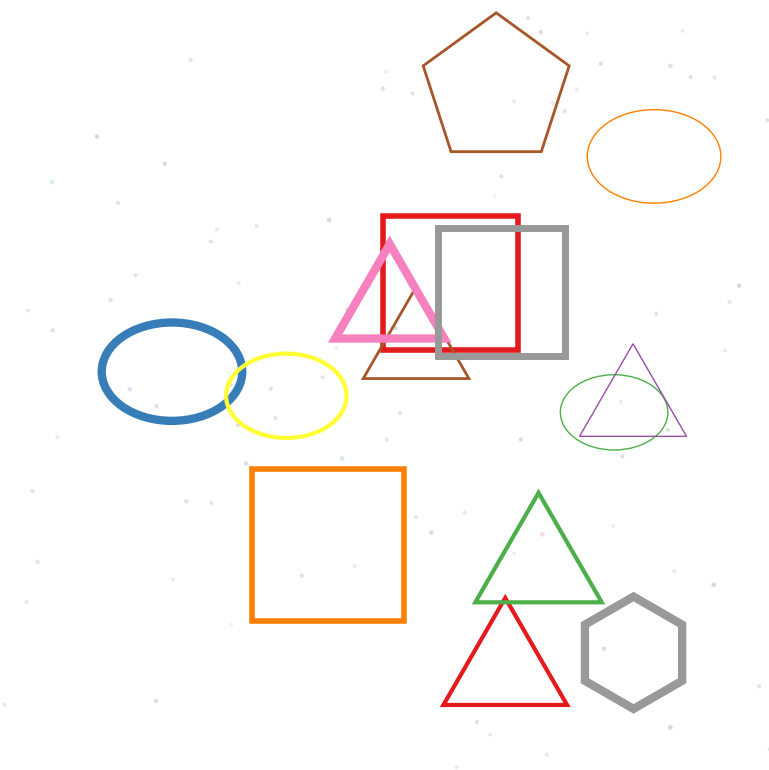[{"shape": "triangle", "thickness": 1.5, "radius": 0.46, "center": [0.656, 0.131]}, {"shape": "square", "thickness": 2, "radius": 0.44, "center": [0.585, 0.633]}, {"shape": "oval", "thickness": 3, "radius": 0.46, "center": [0.223, 0.517]}, {"shape": "oval", "thickness": 0.5, "radius": 0.35, "center": [0.798, 0.464]}, {"shape": "triangle", "thickness": 1.5, "radius": 0.47, "center": [0.699, 0.265]}, {"shape": "triangle", "thickness": 0.5, "radius": 0.4, "center": [0.822, 0.473]}, {"shape": "oval", "thickness": 0.5, "radius": 0.43, "center": [0.849, 0.797]}, {"shape": "square", "thickness": 2, "radius": 0.5, "center": [0.426, 0.292]}, {"shape": "oval", "thickness": 1.5, "radius": 0.39, "center": [0.372, 0.486]}, {"shape": "pentagon", "thickness": 1, "radius": 0.5, "center": [0.644, 0.884]}, {"shape": "triangle", "thickness": 1, "radius": 0.4, "center": [0.54, 0.548]}, {"shape": "triangle", "thickness": 3, "radius": 0.41, "center": [0.506, 0.601]}, {"shape": "hexagon", "thickness": 3, "radius": 0.36, "center": [0.823, 0.152]}, {"shape": "square", "thickness": 2.5, "radius": 0.41, "center": [0.652, 0.621]}]